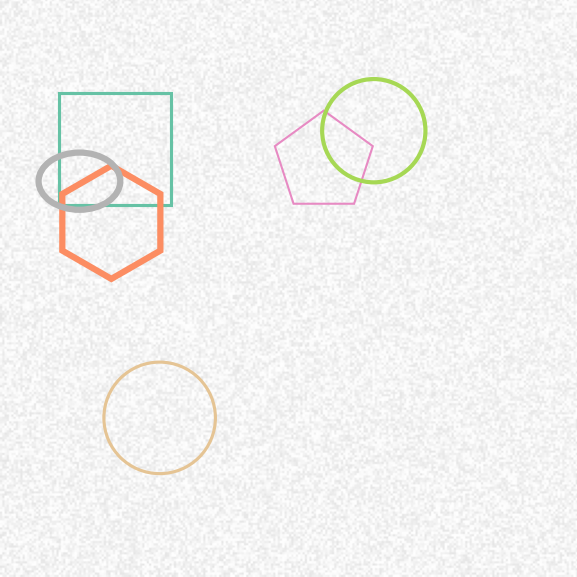[{"shape": "square", "thickness": 1.5, "radius": 0.48, "center": [0.199, 0.742]}, {"shape": "hexagon", "thickness": 3, "radius": 0.49, "center": [0.193, 0.614]}, {"shape": "pentagon", "thickness": 1, "radius": 0.45, "center": [0.561, 0.718]}, {"shape": "circle", "thickness": 2, "radius": 0.45, "center": [0.647, 0.773]}, {"shape": "circle", "thickness": 1.5, "radius": 0.48, "center": [0.276, 0.276]}, {"shape": "oval", "thickness": 3, "radius": 0.35, "center": [0.138, 0.685]}]